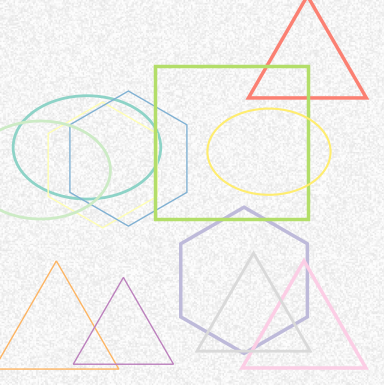[{"shape": "oval", "thickness": 2, "radius": 0.96, "center": [0.226, 0.617]}, {"shape": "hexagon", "thickness": 1, "radius": 0.82, "center": [0.266, 0.572]}, {"shape": "hexagon", "thickness": 2.5, "radius": 0.95, "center": [0.634, 0.272]}, {"shape": "triangle", "thickness": 2.5, "radius": 0.88, "center": [0.798, 0.834]}, {"shape": "hexagon", "thickness": 1, "radius": 0.88, "center": [0.334, 0.588]}, {"shape": "triangle", "thickness": 1, "radius": 0.94, "center": [0.146, 0.135]}, {"shape": "square", "thickness": 2.5, "radius": 0.99, "center": [0.601, 0.63]}, {"shape": "triangle", "thickness": 2.5, "radius": 0.93, "center": [0.79, 0.137]}, {"shape": "triangle", "thickness": 2, "radius": 0.85, "center": [0.659, 0.173]}, {"shape": "triangle", "thickness": 1, "radius": 0.75, "center": [0.32, 0.129]}, {"shape": "oval", "thickness": 2, "radius": 0.91, "center": [0.105, 0.558]}, {"shape": "oval", "thickness": 1.5, "radius": 0.8, "center": [0.699, 0.606]}]